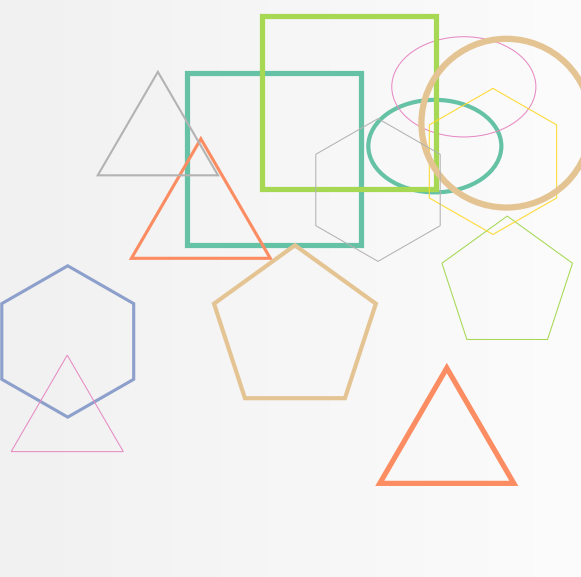[{"shape": "square", "thickness": 2.5, "radius": 0.75, "center": [0.471, 0.724]}, {"shape": "oval", "thickness": 2, "radius": 0.57, "center": [0.748, 0.746]}, {"shape": "triangle", "thickness": 2.5, "radius": 0.67, "center": [0.769, 0.229]}, {"shape": "triangle", "thickness": 1.5, "radius": 0.69, "center": [0.346, 0.621]}, {"shape": "hexagon", "thickness": 1.5, "radius": 0.66, "center": [0.117, 0.408]}, {"shape": "oval", "thickness": 0.5, "radius": 0.62, "center": [0.798, 0.849]}, {"shape": "triangle", "thickness": 0.5, "radius": 0.56, "center": [0.116, 0.273]}, {"shape": "pentagon", "thickness": 0.5, "radius": 0.59, "center": [0.873, 0.507]}, {"shape": "square", "thickness": 2.5, "radius": 0.75, "center": [0.601, 0.822]}, {"shape": "hexagon", "thickness": 0.5, "radius": 0.63, "center": [0.848, 0.72]}, {"shape": "pentagon", "thickness": 2, "radius": 0.73, "center": [0.507, 0.428]}, {"shape": "circle", "thickness": 3, "radius": 0.73, "center": [0.871, 0.786]}, {"shape": "triangle", "thickness": 1, "radius": 0.6, "center": [0.272, 0.755]}, {"shape": "hexagon", "thickness": 0.5, "radius": 0.62, "center": [0.65, 0.67]}]